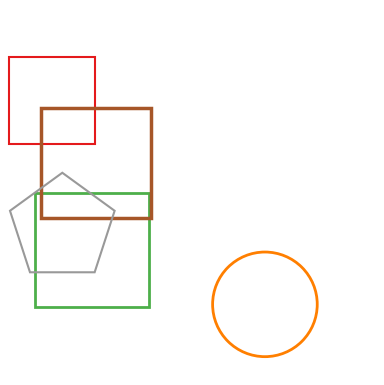[{"shape": "square", "thickness": 1.5, "radius": 0.56, "center": [0.136, 0.739]}, {"shape": "square", "thickness": 2, "radius": 0.74, "center": [0.239, 0.35]}, {"shape": "circle", "thickness": 2, "radius": 0.68, "center": [0.688, 0.209]}, {"shape": "square", "thickness": 2.5, "radius": 0.71, "center": [0.25, 0.576]}, {"shape": "pentagon", "thickness": 1.5, "radius": 0.71, "center": [0.162, 0.408]}]